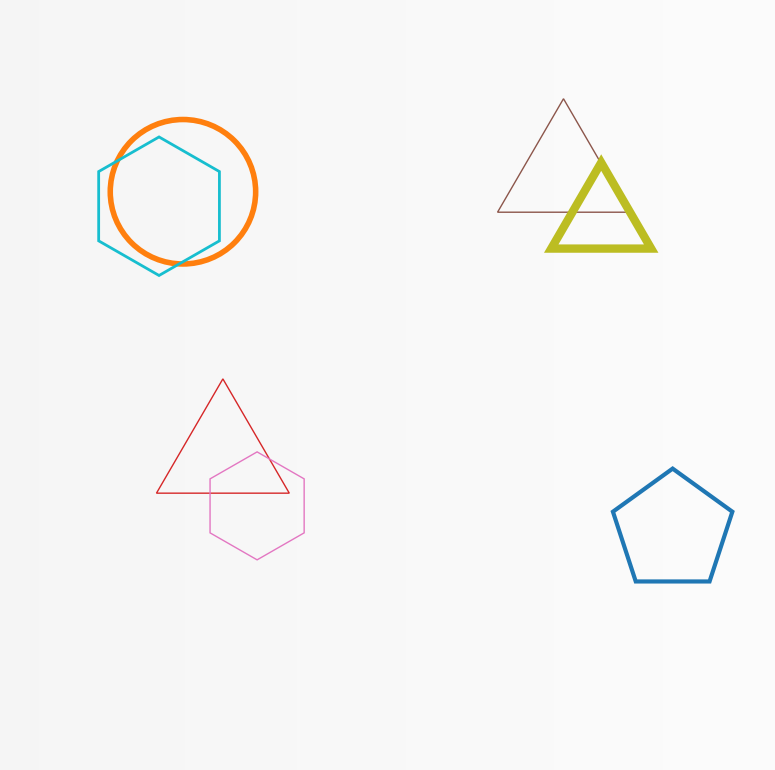[{"shape": "pentagon", "thickness": 1.5, "radius": 0.41, "center": [0.868, 0.31]}, {"shape": "circle", "thickness": 2, "radius": 0.47, "center": [0.236, 0.751]}, {"shape": "triangle", "thickness": 0.5, "radius": 0.49, "center": [0.288, 0.409]}, {"shape": "triangle", "thickness": 0.5, "radius": 0.49, "center": [0.727, 0.774]}, {"shape": "hexagon", "thickness": 0.5, "radius": 0.35, "center": [0.332, 0.343]}, {"shape": "triangle", "thickness": 3, "radius": 0.37, "center": [0.776, 0.714]}, {"shape": "hexagon", "thickness": 1, "radius": 0.45, "center": [0.205, 0.732]}]